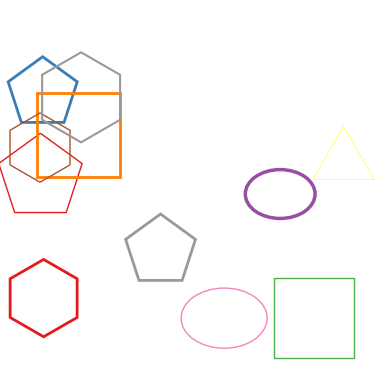[{"shape": "hexagon", "thickness": 2, "radius": 0.5, "center": [0.113, 0.226]}, {"shape": "pentagon", "thickness": 1, "radius": 0.57, "center": [0.105, 0.54]}, {"shape": "pentagon", "thickness": 2, "radius": 0.47, "center": [0.111, 0.758]}, {"shape": "square", "thickness": 1, "radius": 0.52, "center": [0.816, 0.173]}, {"shape": "oval", "thickness": 2.5, "radius": 0.45, "center": [0.728, 0.496]}, {"shape": "square", "thickness": 2, "radius": 0.54, "center": [0.203, 0.649]}, {"shape": "triangle", "thickness": 0.5, "radius": 0.46, "center": [0.893, 0.58]}, {"shape": "hexagon", "thickness": 1, "radius": 0.45, "center": [0.104, 0.617]}, {"shape": "oval", "thickness": 1, "radius": 0.56, "center": [0.582, 0.174]}, {"shape": "hexagon", "thickness": 1.5, "radius": 0.58, "center": [0.211, 0.747]}, {"shape": "pentagon", "thickness": 2, "radius": 0.48, "center": [0.417, 0.349]}]